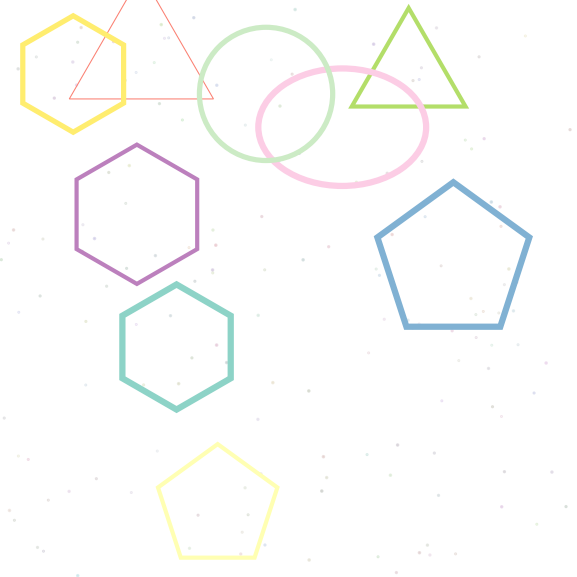[{"shape": "hexagon", "thickness": 3, "radius": 0.54, "center": [0.306, 0.398]}, {"shape": "pentagon", "thickness": 2, "radius": 0.54, "center": [0.377, 0.121]}, {"shape": "triangle", "thickness": 0.5, "radius": 0.72, "center": [0.245, 0.9]}, {"shape": "pentagon", "thickness": 3, "radius": 0.69, "center": [0.785, 0.545]}, {"shape": "triangle", "thickness": 2, "radius": 0.57, "center": [0.708, 0.872]}, {"shape": "oval", "thickness": 3, "radius": 0.73, "center": [0.593, 0.779]}, {"shape": "hexagon", "thickness": 2, "radius": 0.6, "center": [0.237, 0.628]}, {"shape": "circle", "thickness": 2.5, "radius": 0.58, "center": [0.461, 0.837]}, {"shape": "hexagon", "thickness": 2.5, "radius": 0.5, "center": [0.127, 0.871]}]